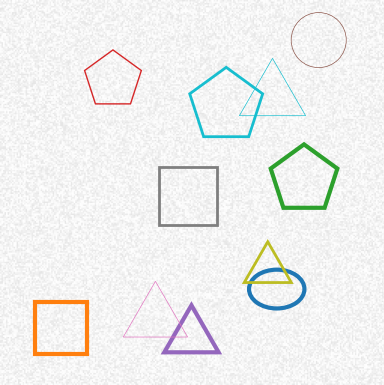[{"shape": "oval", "thickness": 3, "radius": 0.36, "center": [0.719, 0.249]}, {"shape": "square", "thickness": 3, "radius": 0.34, "center": [0.158, 0.147]}, {"shape": "pentagon", "thickness": 3, "radius": 0.46, "center": [0.79, 0.534]}, {"shape": "pentagon", "thickness": 1, "radius": 0.39, "center": [0.293, 0.793]}, {"shape": "triangle", "thickness": 3, "radius": 0.41, "center": [0.497, 0.126]}, {"shape": "circle", "thickness": 0.5, "radius": 0.36, "center": [0.828, 0.896]}, {"shape": "triangle", "thickness": 0.5, "radius": 0.48, "center": [0.404, 0.173]}, {"shape": "square", "thickness": 2, "radius": 0.38, "center": [0.488, 0.491]}, {"shape": "triangle", "thickness": 2, "radius": 0.35, "center": [0.695, 0.301]}, {"shape": "triangle", "thickness": 0.5, "radius": 0.5, "center": [0.708, 0.749]}, {"shape": "pentagon", "thickness": 2, "radius": 0.5, "center": [0.588, 0.726]}]